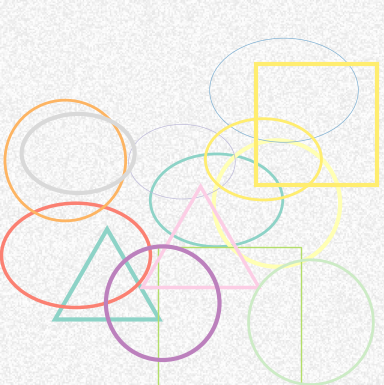[{"shape": "oval", "thickness": 2, "radius": 0.86, "center": [0.562, 0.48]}, {"shape": "triangle", "thickness": 3, "radius": 0.78, "center": [0.278, 0.248]}, {"shape": "circle", "thickness": 3, "radius": 0.82, "center": [0.719, 0.471]}, {"shape": "oval", "thickness": 0.5, "radius": 0.69, "center": [0.473, 0.58]}, {"shape": "oval", "thickness": 2.5, "radius": 0.97, "center": [0.197, 0.337]}, {"shape": "oval", "thickness": 0.5, "radius": 0.97, "center": [0.738, 0.766]}, {"shape": "circle", "thickness": 2, "radius": 0.78, "center": [0.17, 0.583]}, {"shape": "square", "thickness": 1, "radius": 0.93, "center": [0.596, 0.171]}, {"shape": "triangle", "thickness": 2.5, "radius": 0.88, "center": [0.521, 0.341]}, {"shape": "oval", "thickness": 3, "radius": 0.73, "center": [0.203, 0.601]}, {"shape": "circle", "thickness": 3, "radius": 0.74, "center": [0.423, 0.212]}, {"shape": "circle", "thickness": 2, "radius": 0.81, "center": [0.808, 0.163]}, {"shape": "oval", "thickness": 2, "radius": 0.75, "center": [0.684, 0.586]}, {"shape": "square", "thickness": 3, "radius": 0.79, "center": [0.822, 0.677]}]